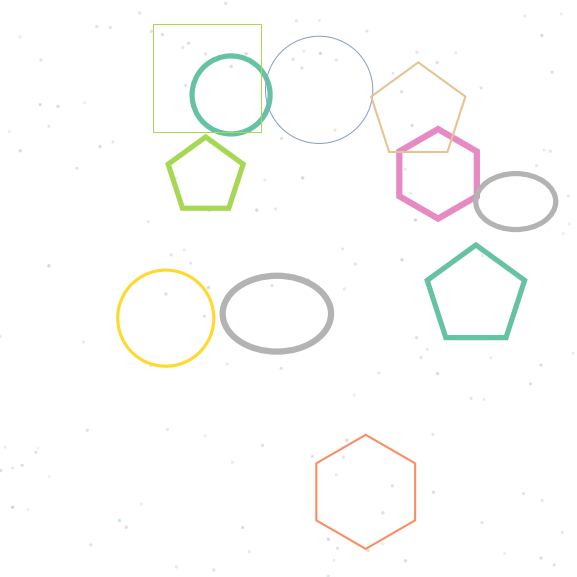[{"shape": "circle", "thickness": 2.5, "radius": 0.34, "center": [0.4, 0.835]}, {"shape": "pentagon", "thickness": 2.5, "radius": 0.44, "center": [0.824, 0.486]}, {"shape": "hexagon", "thickness": 1, "radius": 0.49, "center": [0.633, 0.147]}, {"shape": "circle", "thickness": 0.5, "radius": 0.46, "center": [0.553, 0.844]}, {"shape": "hexagon", "thickness": 3, "radius": 0.39, "center": [0.759, 0.698]}, {"shape": "square", "thickness": 0.5, "radius": 0.47, "center": [0.358, 0.864]}, {"shape": "pentagon", "thickness": 2.5, "radius": 0.34, "center": [0.356, 0.694]}, {"shape": "circle", "thickness": 1.5, "radius": 0.42, "center": [0.287, 0.448]}, {"shape": "pentagon", "thickness": 1, "radius": 0.43, "center": [0.724, 0.805]}, {"shape": "oval", "thickness": 3, "radius": 0.47, "center": [0.479, 0.456]}, {"shape": "oval", "thickness": 2.5, "radius": 0.35, "center": [0.893, 0.65]}]